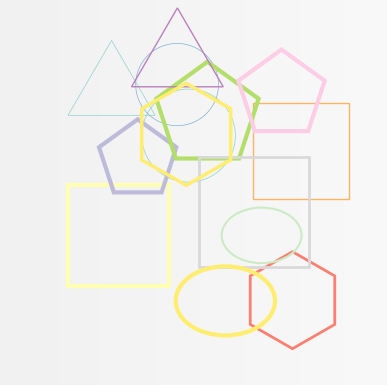[{"shape": "circle", "thickness": 0.5, "radius": 0.6, "center": [0.487, 0.648]}, {"shape": "triangle", "thickness": 0.5, "radius": 0.65, "center": [0.288, 0.765]}, {"shape": "square", "thickness": 3, "radius": 0.65, "center": [0.306, 0.388]}, {"shape": "pentagon", "thickness": 3, "radius": 0.52, "center": [0.355, 0.585]}, {"shape": "hexagon", "thickness": 2, "radius": 0.63, "center": [0.755, 0.22]}, {"shape": "circle", "thickness": 0.5, "radius": 0.53, "center": [0.457, 0.78]}, {"shape": "square", "thickness": 1, "radius": 0.62, "center": [0.777, 0.607]}, {"shape": "pentagon", "thickness": 3, "radius": 0.69, "center": [0.535, 0.701]}, {"shape": "pentagon", "thickness": 3, "radius": 0.59, "center": [0.727, 0.754]}, {"shape": "square", "thickness": 2, "radius": 0.71, "center": [0.656, 0.449]}, {"shape": "triangle", "thickness": 1, "radius": 0.68, "center": [0.458, 0.843]}, {"shape": "oval", "thickness": 1.5, "radius": 0.51, "center": [0.675, 0.389]}, {"shape": "hexagon", "thickness": 2.5, "radius": 0.66, "center": [0.481, 0.651]}, {"shape": "oval", "thickness": 3, "radius": 0.64, "center": [0.582, 0.218]}]